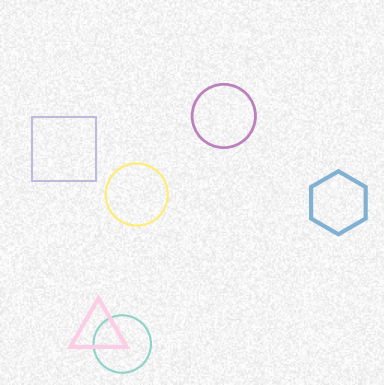[{"shape": "circle", "thickness": 1.5, "radius": 0.37, "center": [0.318, 0.106]}, {"shape": "square", "thickness": 1.5, "radius": 0.41, "center": [0.166, 0.613]}, {"shape": "hexagon", "thickness": 3, "radius": 0.41, "center": [0.879, 0.473]}, {"shape": "triangle", "thickness": 3, "radius": 0.42, "center": [0.256, 0.141]}, {"shape": "circle", "thickness": 2, "radius": 0.41, "center": [0.581, 0.699]}, {"shape": "circle", "thickness": 1.5, "radius": 0.4, "center": [0.355, 0.495]}]